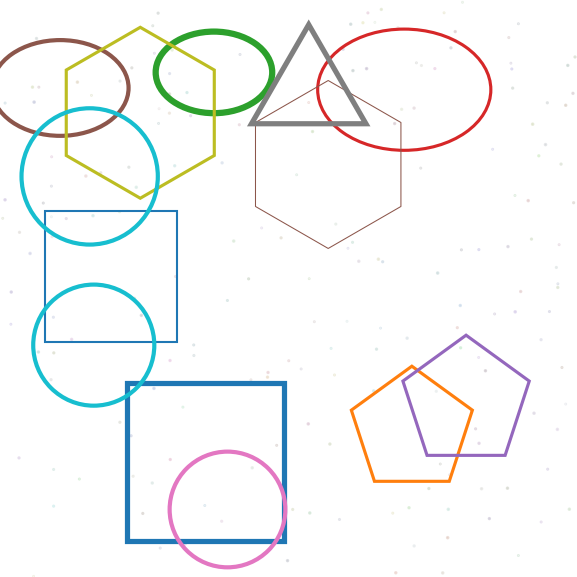[{"shape": "square", "thickness": 2.5, "radius": 0.68, "center": [0.356, 0.2]}, {"shape": "square", "thickness": 1, "radius": 0.57, "center": [0.192, 0.52]}, {"shape": "pentagon", "thickness": 1.5, "radius": 0.55, "center": [0.713, 0.255]}, {"shape": "oval", "thickness": 3, "radius": 0.5, "center": [0.37, 0.874]}, {"shape": "oval", "thickness": 1.5, "radius": 0.75, "center": [0.7, 0.844]}, {"shape": "pentagon", "thickness": 1.5, "radius": 0.58, "center": [0.807, 0.304]}, {"shape": "hexagon", "thickness": 0.5, "radius": 0.73, "center": [0.568, 0.714]}, {"shape": "oval", "thickness": 2, "radius": 0.59, "center": [0.104, 0.847]}, {"shape": "circle", "thickness": 2, "radius": 0.5, "center": [0.394, 0.117]}, {"shape": "triangle", "thickness": 2.5, "radius": 0.57, "center": [0.535, 0.842]}, {"shape": "hexagon", "thickness": 1.5, "radius": 0.74, "center": [0.243, 0.804]}, {"shape": "circle", "thickness": 2, "radius": 0.52, "center": [0.162, 0.402]}, {"shape": "circle", "thickness": 2, "radius": 0.59, "center": [0.155, 0.694]}]